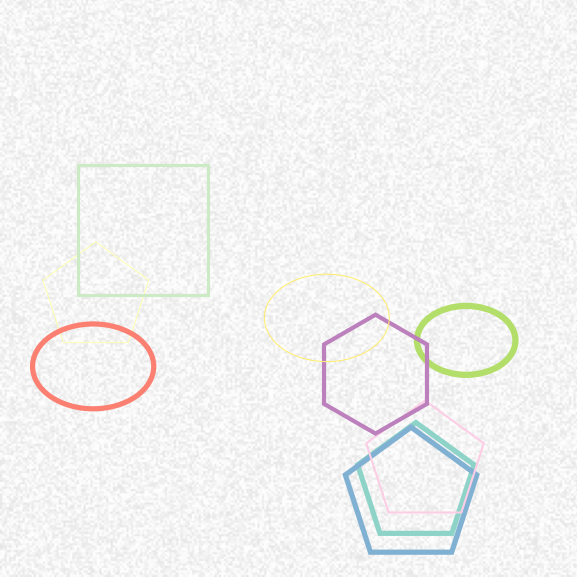[{"shape": "pentagon", "thickness": 2.5, "radius": 0.53, "center": [0.72, 0.161]}, {"shape": "pentagon", "thickness": 0.5, "radius": 0.48, "center": [0.166, 0.484]}, {"shape": "oval", "thickness": 2.5, "radius": 0.52, "center": [0.161, 0.365]}, {"shape": "pentagon", "thickness": 2.5, "radius": 0.6, "center": [0.712, 0.14]}, {"shape": "oval", "thickness": 3, "radius": 0.43, "center": [0.807, 0.41]}, {"shape": "pentagon", "thickness": 1, "radius": 0.54, "center": [0.736, 0.198]}, {"shape": "hexagon", "thickness": 2, "radius": 0.51, "center": [0.65, 0.351]}, {"shape": "square", "thickness": 1.5, "radius": 0.56, "center": [0.248, 0.601]}, {"shape": "oval", "thickness": 0.5, "radius": 0.54, "center": [0.566, 0.449]}]